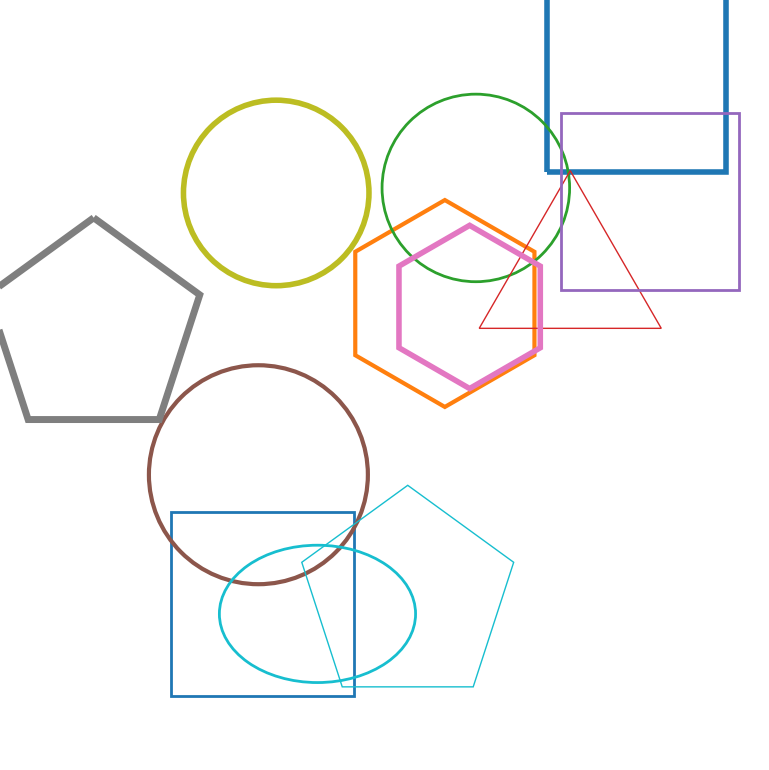[{"shape": "square", "thickness": 1, "radius": 0.6, "center": [0.341, 0.215]}, {"shape": "square", "thickness": 2, "radius": 0.58, "center": [0.826, 0.893]}, {"shape": "hexagon", "thickness": 1.5, "radius": 0.67, "center": [0.578, 0.606]}, {"shape": "circle", "thickness": 1, "radius": 0.61, "center": [0.618, 0.756]}, {"shape": "triangle", "thickness": 0.5, "radius": 0.68, "center": [0.741, 0.642]}, {"shape": "square", "thickness": 1, "radius": 0.58, "center": [0.844, 0.738]}, {"shape": "circle", "thickness": 1.5, "radius": 0.71, "center": [0.336, 0.383]}, {"shape": "hexagon", "thickness": 2, "radius": 0.53, "center": [0.61, 0.601]}, {"shape": "pentagon", "thickness": 2.5, "radius": 0.72, "center": [0.122, 0.572]}, {"shape": "circle", "thickness": 2, "radius": 0.6, "center": [0.359, 0.749]}, {"shape": "pentagon", "thickness": 0.5, "radius": 0.72, "center": [0.53, 0.225]}, {"shape": "oval", "thickness": 1, "radius": 0.64, "center": [0.412, 0.203]}]